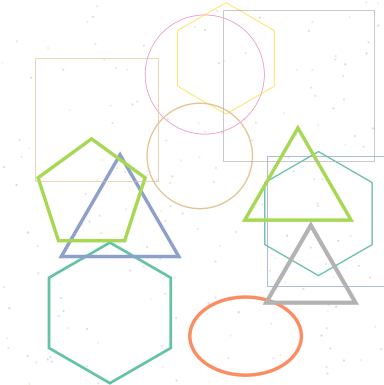[{"shape": "hexagon", "thickness": 2, "radius": 0.91, "center": [0.285, 0.187]}, {"shape": "hexagon", "thickness": 1, "radius": 0.81, "center": [0.827, 0.445]}, {"shape": "oval", "thickness": 2.5, "radius": 0.72, "center": [0.638, 0.127]}, {"shape": "square", "thickness": 0.5, "radius": 0.85, "center": [0.862, 0.426]}, {"shape": "triangle", "thickness": 2.5, "radius": 0.88, "center": [0.312, 0.422]}, {"shape": "circle", "thickness": 0.5, "radius": 0.77, "center": [0.532, 0.806]}, {"shape": "triangle", "thickness": 2.5, "radius": 0.8, "center": [0.774, 0.508]}, {"shape": "pentagon", "thickness": 2.5, "radius": 0.73, "center": [0.238, 0.493]}, {"shape": "hexagon", "thickness": 0.5, "radius": 0.72, "center": [0.587, 0.848]}, {"shape": "circle", "thickness": 1, "radius": 0.68, "center": [0.519, 0.595]}, {"shape": "square", "thickness": 0.5, "radius": 0.8, "center": [0.25, 0.69]}, {"shape": "square", "thickness": 0.5, "radius": 0.98, "center": [0.775, 0.778]}, {"shape": "triangle", "thickness": 3, "radius": 0.67, "center": [0.807, 0.281]}]